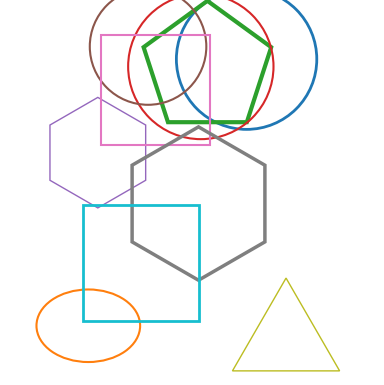[{"shape": "circle", "thickness": 2, "radius": 0.91, "center": [0.64, 0.846]}, {"shape": "oval", "thickness": 1.5, "radius": 0.67, "center": [0.229, 0.154]}, {"shape": "pentagon", "thickness": 3, "radius": 0.87, "center": [0.539, 0.824]}, {"shape": "circle", "thickness": 1.5, "radius": 0.94, "center": [0.522, 0.827]}, {"shape": "hexagon", "thickness": 1, "radius": 0.72, "center": [0.254, 0.603]}, {"shape": "circle", "thickness": 1.5, "radius": 0.76, "center": [0.385, 0.879]}, {"shape": "square", "thickness": 1.5, "radius": 0.71, "center": [0.404, 0.766]}, {"shape": "hexagon", "thickness": 2.5, "radius": 1.0, "center": [0.516, 0.471]}, {"shape": "triangle", "thickness": 1, "radius": 0.8, "center": [0.743, 0.117]}, {"shape": "square", "thickness": 2, "radius": 0.75, "center": [0.367, 0.317]}]